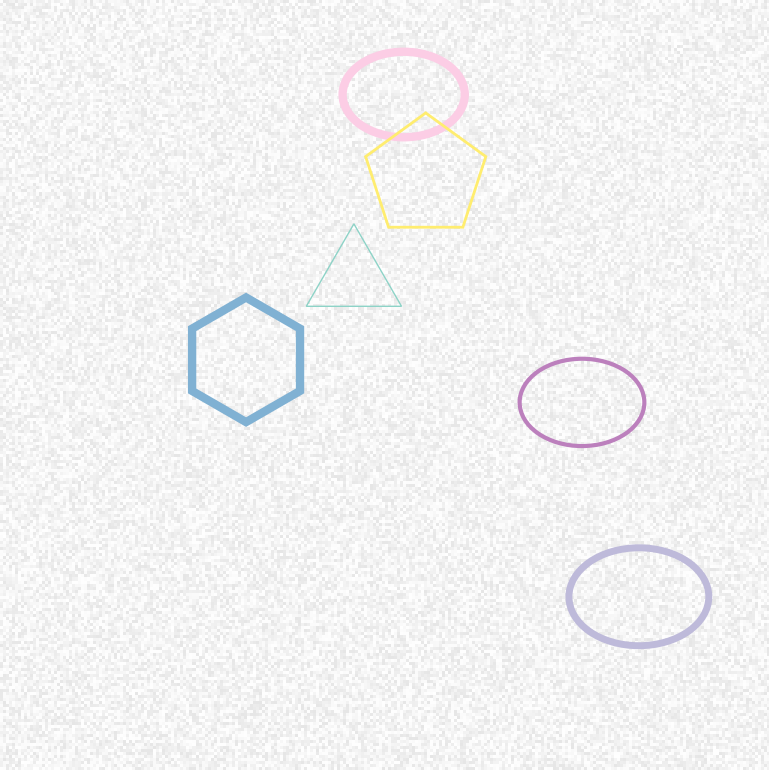[{"shape": "triangle", "thickness": 0.5, "radius": 0.36, "center": [0.46, 0.638]}, {"shape": "oval", "thickness": 2.5, "radius": 0.45, "center": [0.83, 0.225]}, {"shape": "hexagon", "thickness": 3, "radius": 0.4, "center": [0.32, 0.533]}, {"shape": "oval", "thickness": 3, "radius": 0.4, "center": [0.524, 0.877]}, {"shape": "oval", "thickness": 1.5, "radius": 0.4, "center": [0.756, 0.477]}, {"shape": "pentagon", "thickness": 1, "radius": 0.41, "center": [0.553, 0.771]}]